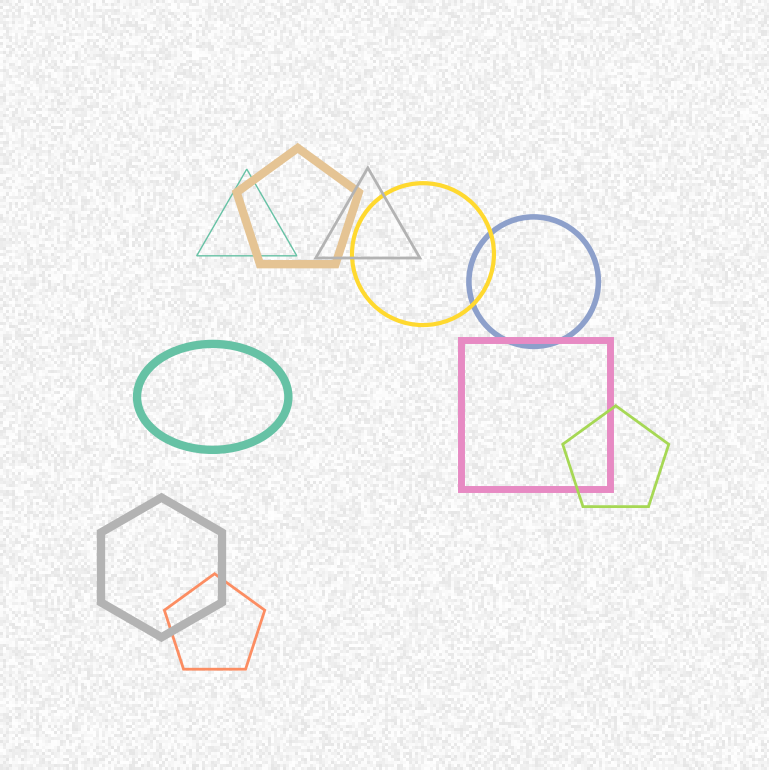[{"shape": "oval", "thickness": 3, "radius": 0.49, "center": [0.276, 0.485]}, {"shape": "triangle", "thickness": 0.5, "radius": 0.38, "center": [0.32, 0.705]}, {"shape": "pentagon", "thickness": 1, "radius": 0.34, "center": [0.279, 0.186]}, {"shape": "circle", "thickness": 2, "radius": 0.42, "center": [0.693, 0.634]}, {"shape": "square", "thickness": 2.5, "radius": 0.48, "center": [0.696, 0.462]}, {"shape": "pentagon", "thickness": 1, "radius": 0.36, "center": [0.8, 0.401]}, {"shape": "circle", "thickness": 1.5, "radius": 0.46, "center": [0.549, 0.67]}, {"shape": "pentagon", "thickness": 3, "radius": 0.42, "center": [0.387, 0.724]}, {"shape": "triangle", "thickness": 1, "radius": 0.39, "center": [0.478, 0.704]}, {"shape": "hexagon", "thickness": 3, "radius": 0.45, "center": [0.21, 0.263]}]